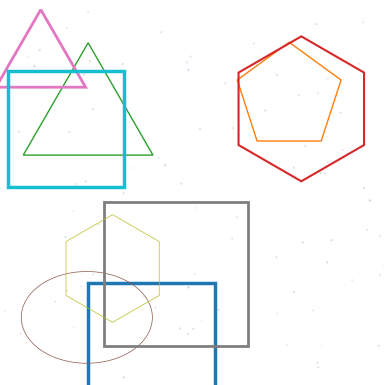[{"shape": "square", "thickness": 2.5, "radius": 0.82, "center": [0.394, 0.101]}, {"shape": "pentagon", "thickness": 1, "radius": 0.71, "center": [0.751, 0.748]}, {"shape": "triangle", "thickness": 1, "radius": 0.97, "center": [0.229, 0.694]}, {"shape": "hexagon", "thickness": 1.5, "radius": 0.94, "center": [0.783, 0.717]}, {"shape": "oval", "thickness": 0.5, "radius": 0.85, "center": [0.226, 0.176]}, {"shape": "triangle", "thickness": 2, "radius": 0.67, "center": [0.106, 0.841]}, {"shape": "square", "thickness": 2, "radius": 0.93, "center": [0.457, 0.288]}, {"shape": "hexagon", "thickness": 0.5, "radius": 0.7, "center": [0.293, 0.303]}, {"shape": "square", "thickness": 2.5, "radius": 0.75, "center": [0.172, 0.664]}]